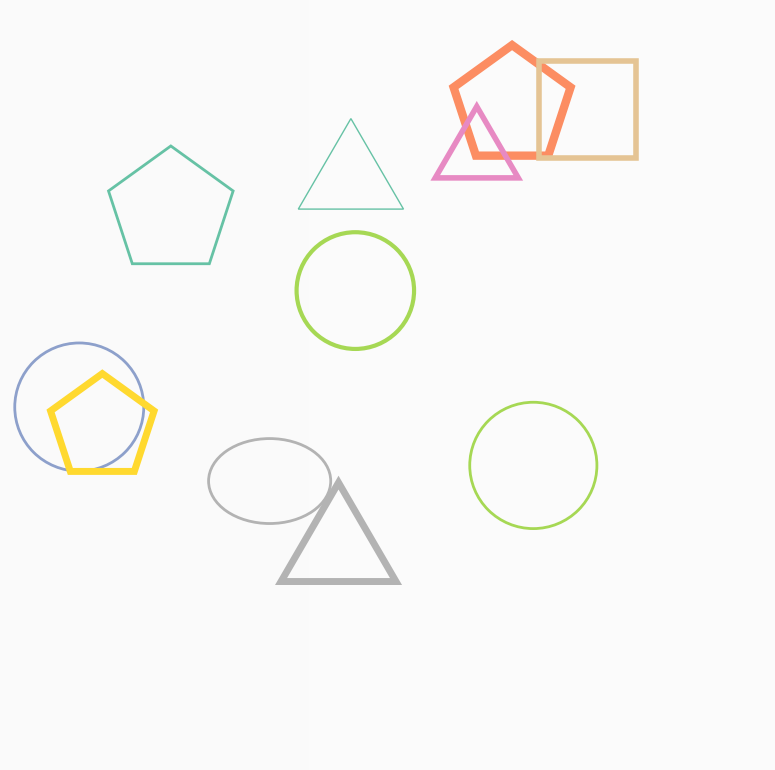[{"shape": "triangle", "thickness": 0.5, "radius": 0.39, "center": [0.453, 0.768]}, {"shape": "pentagon", "thickness": 1, "radius": 0.42, "center": [0.22, 0.726]}, {"shape": "pentagon", "thickness": 3, "radius": 0.4, "center": [0.661, 0.862]}, {"shape": "circle", "thickness": 1, "radius": 0.42, "center": [0.102, 0.471]}, {"shape": "triangle", "thickness": 2, "radius": 0.31, "center": [0.615, 0.8]}, {"shape": "circle", "thickness": 1.5, "radius": 0.38, "center": [0.458, 0.623]}, {"shape": "circle", "thickness": 1, "radius": 0.41, "center": [0.688, 0.396]}, {"shape": "pentagon", "thickness": 2.5, "radius": 0.35, "center": [0.132, 0.445]}, {"shape": "square", "thickness": 2, "radius": 0.32, "center": [0.758, 0.858]}, {"shape": "oval", "thickness": 1, "radius": 0.39, "center": [0.348, 0.375]}, {"shape": "triangle", "thickness": 2.5, "radius": 0.43, "center": [0.437, 0.288]}]